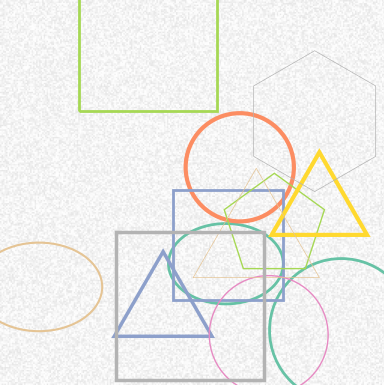[{"shape": "oval", "thickness": 2, "radius": 0.75, "center": [0.587, 0.315]}, {"shape": "circle", "thickness": 2, "radius": 0.93, "center": [0.886, 0.142]}, {"shape": "circle", "thickness": 3, "radius": 0.7, "center": [0.623, 0.565]}, {"shape": "square", "thickness": 2, "radius": 0.72, "center": [0.592, 0.364]}, {"shape": "triangle", "thickness": 2.5, "radius": 0.73, "center": [0.424, 0.2]}, {"shape": "circle", "thickness": 1, "radius": 0.77, "center": [0.698, 0.13]}, {"shape": "pentagon", "thickness": 1, "radius": 0.68, "center": [0.713, 0.413]}, {"shape": "square", "thickness": 2, "radius": 0.9, "center": [0.384, 0.89]}, {"shape": "triangle", "thickness": 3, "radius": 0.72, "center": [0.83, 0.461]}, {"shape": "oval", "thickness": 1.5, "radius": 0.82, "center": [0.101, 0.255]}, {"shape": "triangle", "thickness": 0.5, "radius": 0.95, "center": [0.666, 0.374]}, {"shape": "hexagon", "thickness": 0.5, "radius": 0.91, "center": [0.817, 0.685]}, {"shape": "square", "thickness": 2.5, "radius": 0.96, "center": [0.493, 0.206]}]